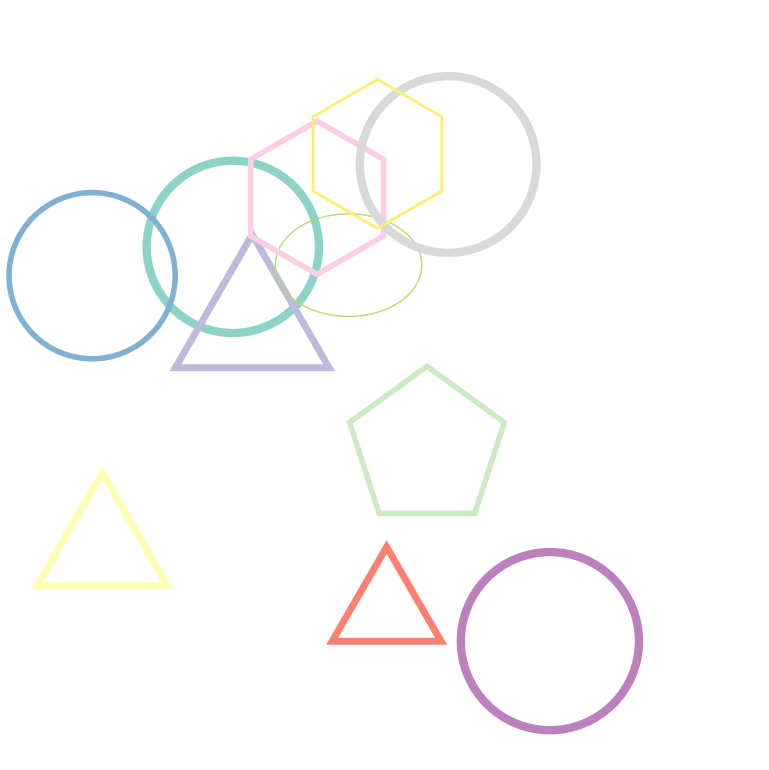[{"shape": "circle", "thickness": 3, "radius": 0.56, "center": [0.302, 0.679]}, {"shape": "triangle", "thickness": 2.5, "radius": 0.49, "center": [0.133, 0.288]}, {"shape": "triangle", "thickness": 2.5, "radius": 0.58, "center": [0.328, 0.58]}, {"shape": "triangle", "thickness": 2.5, "radius": 0.41, "center": [0.502, 0.208]}, {"shape": "circle", "thickness": 2, "radius": 0.54, "center": [0.12, 0.642]}, {"shape": "oval", "thickness": 0.5, "radius": 0.48, "center": [0.453, 0.656]}, {"shape": "hexagon", "thickness": 2, "radius": 0.5, "center": [0.412, 0.743]}, {"shape": "circle", "thickness": 3, "radius": 0.57, "center": [0.582, 0.786]}, {"shape": "circle", "thickness": 3, "radius": 0.58, "center": [0.714, 0.167]}, {"shape": "pentagon", "thickness": 2, "radius": 0.53, "center": [0.554, 0.419]}, {"shape": "hexagon", "thickness": 1, "radius": 0.48, "center": [0.49, 0.8]}]